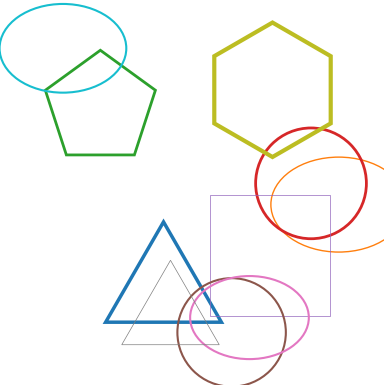[{"shape": "triangle", "thickness": 2.5, "radius": 0.87, "center": [0.425, 0.25]}, {"shape": "oval", "thickness": 1, "radius": 0.88, "center": [0.88, 0.469]}, {"shape": "pentagon", "thickness": 2, "radius": 0.75, "center": [0.261, 0.719]}, {"shape": "circle", "thickness": 2, "radius": 0.72, "center": [0.808, 0.524]}, {"shape": "square", "thickness": 0.5, "radius": 0.78, "center": [0.702, 0.336]}, {"shape": "circle", "thickness": 1.5, "radius": 0.7, "center": [0.602, 0.137]}, {"shape": "oval", "thickness": 1.5, "radius": 0.77, "center": [0.648, 0.175]}, {"shape": "triangle", "thickness": 0.5, "radius": 0.73, "center": [0.443, 0.178]}, {"shape": "hexagon", "thickness": 3, "radius": 0.87, "center": [0.708, 0.767]}, {"shape": "oval", "thickness": 1.5, "radius": 0.82, "center": [0.163, 0.875]}]